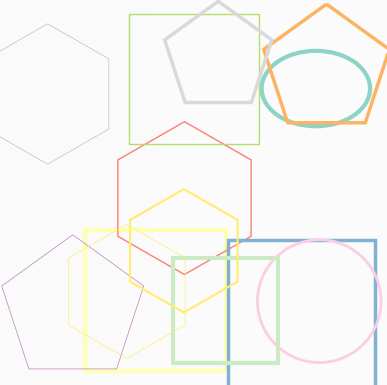[{"shape": "oval", "thickness": 3, "radius": 0.7, "center": [0.815, 0.77]}, {"shape": "square", "thickness": 3, "radius": 0.91, "center": [0.402, 0.219]}, {"shape": "hexagon", "thickness": 0.5, "radius": 0.91, "center": [0.123, 0.756]}, {"shape": "hexagon", "thickness": 1, "radius": 0.99, "center": [0.476, 0.485]}, {"shape": "square", "thickness": 2.5, "radius": 0.95, "center": [0.778, 0.187]}, {"shape": "pentagon", "thickness": 2.5, "radius": 0.85, "center": [0.843, 0.819]}, {"shape": "square", "thickness": 1, "radius": 0.84, "center": [0.502, 0.795]}, {"shape": "circle", "thickness": 2, "radius": 0.8, "center": [0.824, 0.218]}, {"shape": "pentagon", "thickness": 2.5, "radius": 0.73, "center": [0.563, 0.851]}, {"shape": "pentagon", "thickness": 0.5, "radius": 0.96, "center": [0.188, 0.198]}, {"shape": "square", "thickness": 3, "radius": 0.68, "center": [0.582, 0.194]}, {"shape": "hexagon", "thickness": 1.5, "radius": 0.8, "center": [0.474, 0.349]}, {"shape": "hexagon", "thickness": 0.5, "radius": 0.87, "center": [0.327, 0.243]}]